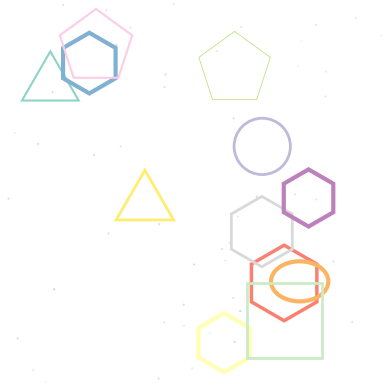[{"shape": "triangle", "thickness": 1.5, "radius": 0.43, "center": [0.131, 0.781]}, {"shape": "hexagon", "thickness": 3, "radius": 0.38, "center": [0.582, 0.11]}, {"shape": "circle", "thickness": 2, "radius": 0.37, "center": [0.681, 0.62]}, {"shape": "hexagon", "thickness": 2.5, "radius": 0.49, "center": [0.738, 0.265]}, {"shape": "hexagon", "thickness": 3, "radius": 0.39, "center": [0.232, 0.836]}, {"shape": "oval", "thickness": 3, "radius": 0.37, "center": [0.778, 0.269]}, {"shape": "pentagon", "thickness": 0.5, "radius": 0.49, "center": [0.609, 0.821]}, {"shape": "pentagon", "thickness": 1.5, "radius": 0.49, "center": [0.249, 0.878]}, {"shape": "hexagon", "thickness": 2, "radius": 0.46, "center": [0.68, 0.399]}, {"shape": "hexagon", "thickness": 3, "radius": 0.37, "center": [0.801, 0.486]}, {"shape": "square", "thickness": 2, "radius": 0.49, "center": [0.739, 0.167]}, {"shape": "triangle", "thickness": 2, "radius": 0.43, "center": [0.376, 0.472]}]